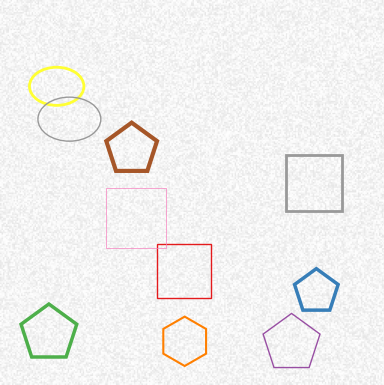[{"shape": "square", "thickness": 1, "radius": 0.35, "center": [0.477, 0.295]}, {"shape": "pentagon", "thickness": 2.5, "radius": 0.3, "center": [0.822, 0.243]}, {"shape": "pentagon", "thickness": 2.5, "radius": 0.38, "center": [0.127, 0.134]}, {"shape": "pentagon", "thickness": 1, "radius": 0.39, "center": [0.757, 0.108]}, {"shape": "hexagon", "thickness": 1.5, "radius": 0.32, "center": [0.48, 0.114]}, {"shape": "oval", "thickness": 2, "radius": 0.35, "center": [0.147, 0.776]}, {"shape": "pentagon", "thickness": 3, "radius": 0.35, "center": [0.342, 0.612]}, {"shape": "square", "thickness": 0.5, "radius": 0.39, "center": [0.353, 0.434]}, {"shape": "square", "thickness": 2, "radius": 0.36, "center": [0.814, 0.524]}, {"shape": "oval", "thickness": 1, "radius": 0.41, "center": [0.18, 0.691]}]